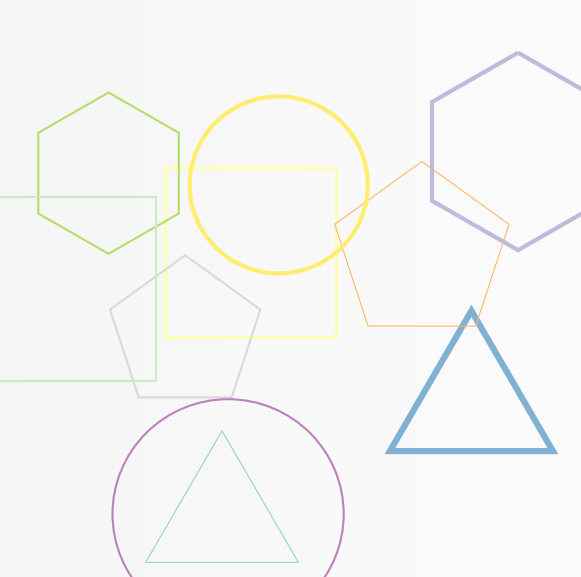[{"shape": "triangle", "thickness": 0.5, "radius": 0.76, "center": [0.382, 0.101]}, {"shape": "square", "thickness": 1.5, "radius": 0.73, "center": [0.431, 0.562]}, {"shape": "hexagon", "thickness": 2, "radius": 0.85, "center": [0.891, 0.737]}, {"shape": "triangle", "thickness": 3, "radius": 0.81, "center": [0.811, 0.299]}, {"shape": "pentagon", "thickness": 0.5, "radius": 0.79, "center": [0.726, 0.562]}, {"shape": "hexagon", "thickness": 1, "radius": 0.7, "center": [0.187, 0.699]}, {"shape": "pentagon", "thickness": 1, "radius": 0.68, "center": [0.319, 0.421]}, {"shape": "circle", "thickness": 1, "radius": 0.99, "center": [0.392, 0.109]}, {"shape": "square", "thickness": 1, "radius": 0.8, "center": [0.11, 0.498]}, {"shape": "circle", "thickness": 2, "radius": 0.77, "center": [0.479, 0.679]}]